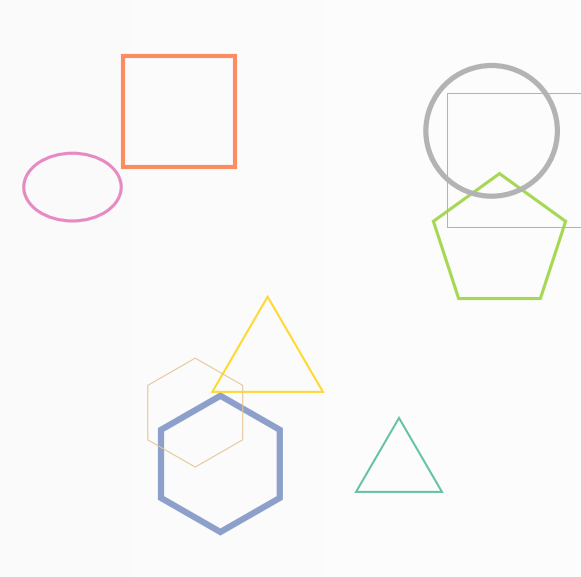[{"shape": "triangle", "thickness": 1, "radius": 0.43, "center": [0.686, 0.19]}, {"shape": "square", "thickness": 2, "radius": 0.48, "center": [0.307, 0.806]}, {"shape": "hexagon", "thickness": 3, "radius": 0.59, "center": [0.379, 0.196]}, {"shape": "oval", "thickness": 1.5, "radius": 0.42, "center": [0.125, 0.675]}, {"shape": "pentagon", "thickness": 1.5, "radius": 0.6, "center": [0.859, 0.579]}, {"shape": "triangle", "thickness": 1, "radius": 0.55, "center": [0.46, 0.375]}, {"shape": "hexagon", "thickness": 0.5, "radius": 0.47, "center": [0.336, 0.285]}, {"shape": "square", "thickness": 0.5, "radius": 0.58, "center": [0.886, 0.722]}, {"shape": "circle", "thickness": 2.5, "radius": 0.57, "center": [0.846, 0.773]}]